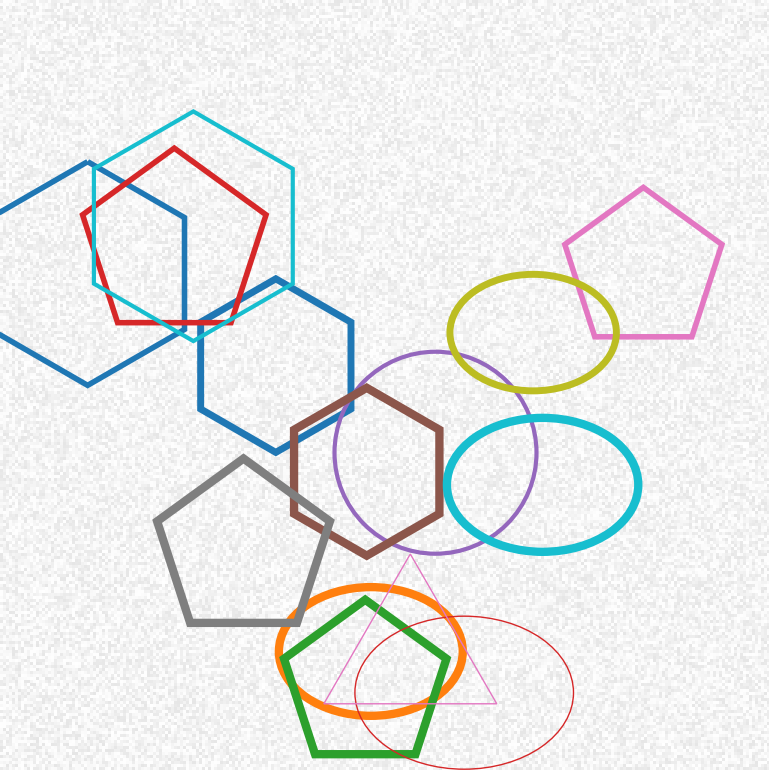[{"shape": "hexagon", "thickness": 2.5, "radius": 0.56, "center": [0.358, 0.525]}, {"shape": "hexagon", "thickness": 2, "radius": 0.73, "center": [0.114, 0.645]}, {"shape": "oval", "thickness": 3, "radius": 0.6, "center": [0.482, 0.154]}, {"shape": "pentagon", "thickness": 3, "radius": 0.55, "center": [0.474, 0.11]}, {"shape": "oval", "thickness": 0.5, "radius": 0.71, "center": [0.603, 0.1]}, {"shape": "pentagon", "thickness": 2, "radius": 0.63, "center": [0.226, 0.682]}, {"shape": "circle", "thickness": 1.5, "radius": 0.66, "center": [0.566, 0.412]}, {"shape": "hexagon", "thickness": 3, "radius": 0.54, "center": [0.476, 0.387]}, {"shape": "pentagon", "thickness": 2, "radius": 0.54, "center": [0.835, 0.649]}, {"shape": "triangle", "thickness": 0.5, "radius": 0.65, "center": [0.533, 0.151]}, {"shape": "pentagon", "thickness": 3, "radius": 0.59, "center": [0.316, 0.287]}, {"shape": "oval", "thickness": 2.5, "radius": 0.54, "center": [0.692, 0.568]}, {"shape": "hexagon", "thickness": 1.5, "radius": 0.75, "center": [0.251, 0.706]}, {"shape": "oval", "thickness": 3, "radius": 0.62, "center": [0.705, 0.37]}]